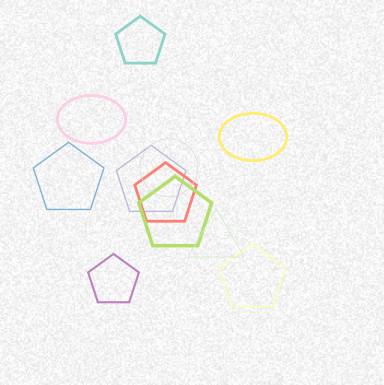[{"shape": "pentagon", "thickness": 2, "radius": 0.34, "center": [0.364, 0.891]}, {"shape": "pentagon", "thickness": 1, "radius": 0.45, "center": [0.655, 0.277]}, {"shape": "pentagon", "thickness": 1, "radius": 0.47, "center": [0.393, 0.528]}, {"shape": "pentagon", "thickness": 2, "radius": 0.42, "center": [0.43, 0.493]}, {"shape": "pentagon", "thickness": 1, "radius": 0.48, "center": [0.178, 0.534]}, {"shape": "pentagon", "thickness": 2.5, "radius": 0.5, "center": [0.455, 0.442]}, {"shape": "oval", "thickness": 2, "radius": 0.44, "center": [0.238, 0.69]}, {"shape": "circle", "thickness": 0.5, "radius": 0.38, "center": [0.439, 0.564]}, {"shape": "pentagon", "thickness": 1.5, "radius": 0.35, "center": [0.295, 0.271]}, {"shape": "triangle", "thickness": 0.5, "radius": 0.42, "center": [0.561, 0.374]}, {"shape": "oval", "thickness": 2, "radius": 0.44, "center": [0.657, 0.644]}]